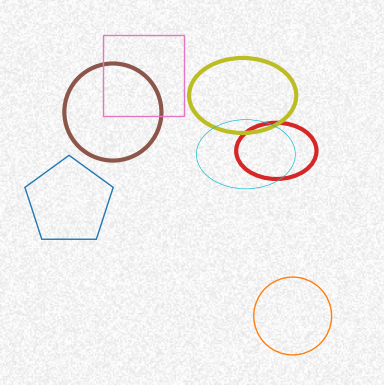[{"shape": "pentagon", "thickness": 1, "radius": 0.6, "center": [0.179, 0.476]}, {"shape": "circle", "thickness": 1, "radius": 0.51, "center": [0.76, 0.179]}, {"shape": "oval", "thickness": 3, "radius": 0.52, "center": [0.718, 0.608]}, {"shape": "circle", "thickness": 3, "radius": 0.63, "center": [0.293, 0.709]}, {"shape": "square", "thickness": 1, "radius": 0.53, "center": [0.373, 0.803]}, {"shape": "oval", "thickness": 3, "radius": 0.7, "center": [0.63, 0.752]}, {"shape": "oval", "thickness": 0.5, "radius": 0.64, "center": [0.639, 0.599]}]